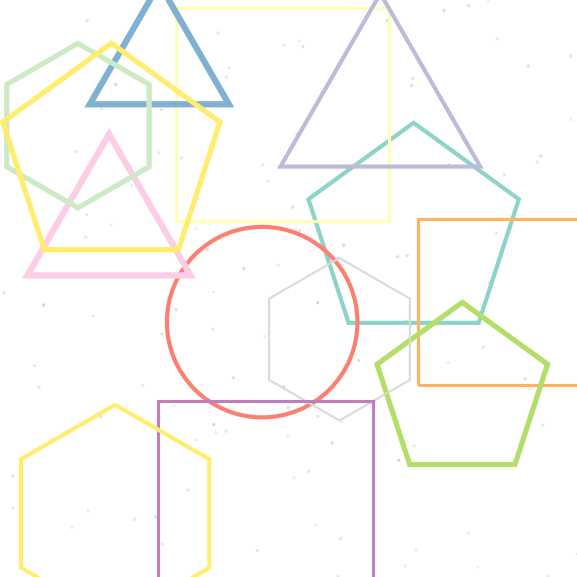[{"shape": "pentagon", "thickness": 2, "radius": 0.96, "center": [0.716, 0.595]}, {"shape": "square", "thickness": 1.5, "radius": 0.92, "center": [0.49, 0.8]}, {"shape": "triangle", "thickness": 2, "radius": 1.0, "center": [0.659, 0.811]}, {"shape": "circle", "thickness": 2, "radius": 0.82, "center": [0.454, 0.441]}, {"shape": "triangle", "thickness": 3, "radius": 0.7, "center": [0.276, 0.888]}, {"shape": "square", "thickness": 1.5, "radius": 0.72, "center": [0.868, 0.476]}, {"shape": "pentagon", "thickness": 2.5, "radius": 0.78, "center": [0.801, 0.32]}, {"shape": "triangle", "thickness": 3, "radius": 0.82, "center": [0.189, 0.604]}, {"shape": "hexagon", "thickness": 1, "radius": 0.7, "center": [0.588, 0.412]}, {"shape": "square", "thickness": 1.5, "radius": 0.93, "center": [0.46, 0.118]}, {"shape": "hexagon", "thickness": 2.5, "radius": 0.71, "center": [0.135, 0.782]}, {"shape": "pentagon", "thickness": 2.5, "radius": 0.99, "center": [0.193, 0.727]}, {"shape": "hexagon", "thickness": 2, "radius": 0.94, "center": [0.199, 0.11]}]